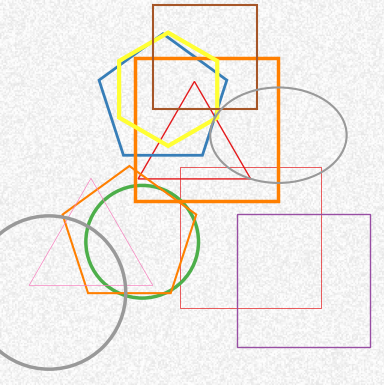[{"shape": "square", "thickness": 0.5, "radius": 0.91, "center": [0.651, 0.383]}, {"shape": "triangle", "thickness": 1, "radius": 0.84, "center": [0.505, 0.62]}, {"shape": "pentagon", "thickness": 2, "radius": 0.87, "center": [0.423, 0.738]}, {"shape": "circle", "thickness": 2.5, "radius": 0.73, "center": [0.369, 0.372]}, {"shape": "square", "thickness": 1, "radius": 0.86, "center": [0.789, 0.271]}, {"shape": "square", "thickness": 2.5, "radius": 0.93, "center": [0.536, 0.663]}, {"shape": "pentagon", "thickness": 1.5, "radius": 0.91, "center": [0.336, 0.386]}, {"shape": "hexagon", "thickness": 3, "radius": 0.74, "center": [0.437, 0.768]}, {"shape": "square", "thickness": 1.5, "radius": 0.68, "center": [0.533, 0.853]}, {"shape": "triangle", "thickness": 0.5, "radius": 0.93, "center": [0.236, 0.351]}, {"shape": "oval", "thickness": 1.5, "radius": 0.89, "center": [0.723, 0.649]}, {"shape": "circle", "thickness": 2.5, "radius": 1.0, "center": [0.127, 0.24]}]